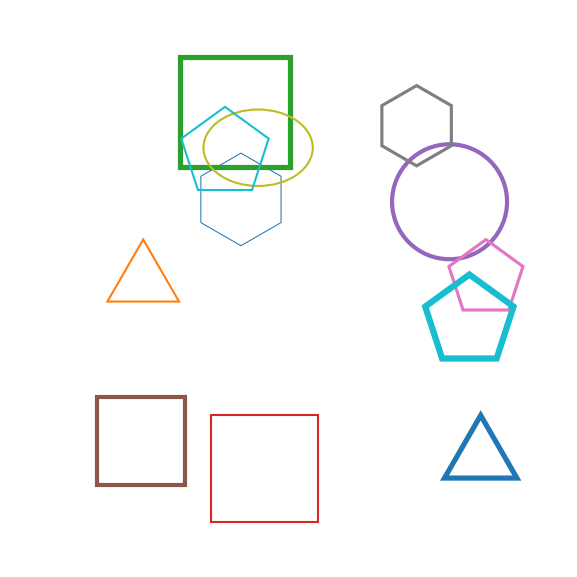[{"shape": "triangle", "thickness": 2.5, "radius": 0.36, "center": [0.832, 0.207]}, {"shape": "hexagon", "thickness": 0.5, "radius": 0.4, "center": [0.417, 0.654]}, {"shape": "triangle", "thickness": 1, "radius": 0.36, "center": [0.248, 0.513]}, {"shape": "square", "thickness": 2.5, "radius": 0.48, "center": [0.407, 0.805]}, {"shape": "square", "thickness": 1, "radius": 0.46, "center": [0.458, 0.187]}, {"shape": "circle", "thickness": 2, "radius": 0.5, "center": [0.778, 0.65]}, {"shape": "square", "thickness": 2, "radius": 0.38, "center": [0.245, 0.235]}, {"shape": "pentagon", "thickness": 1.5, "radius": 0.34, "center": [0.841, 0.517]}, {"shape": "hexagon", "thickness": 1.5, "radius": 0.35, "center": [0.721, 0.781]}, {"shape": "oval", "thickness": 1, "radius": 0.47, "center": [0.447, 0.743]}, {"shape": "pentagon", "thickness": 1, "radius": 0.4, "center": [0.39, 0.734]}, {"shape": "pentagon", "thickness": 3, "radius": 0.4, "center": [0.813, 0.443]}]